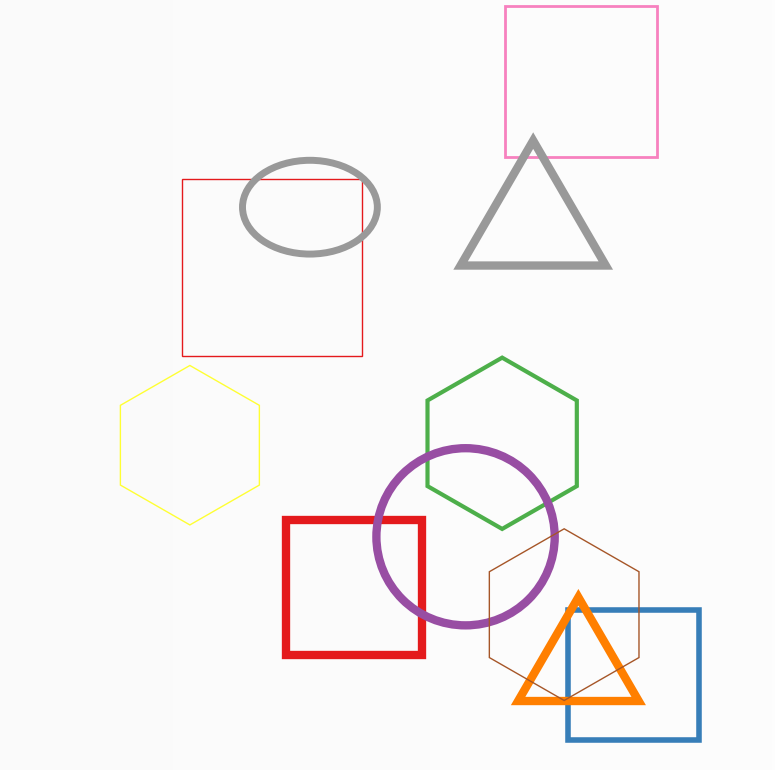[{"shape": "square", "thickness": 0.5, "radius": 0.58, "center": [0.351, 0.653]}, {"shape": "square", "thickness": 3, "radius": 0.44, "center": [0.457, 0.237]}, {"shape": "square", "thickness": 2, "radius": 0.42, "center": [0.818, 0.123]}, {"shape": "hexagon", "thickness": 1.5, "radius": 0.56, "center": [0.648, 0.424]}, {"shape": "circle", "thickness": 3, "radius": 0.58, "center": [0.601, 0.303]}, {"shape": "triangle", "thickness": 3, "radius": 0.45, "center": [0.746, 0.135]}, {"shape": "hexagon", "thickness": 0.5, "radius": 0.52, "center": [0.245, 0.422]}, {"shape": "hexagon", "thickness": 0.5, "radius": 0.56, "center": [0.728, 0.202]}, {"shape": "square", "thickness": 1, "radius": 0.49, "center": [0.75, 0.894]}, {"shape": "oval", "thickness": 2.5, "radius": 0.43, "center": [0.4, 0.731]}, {"shape": "triangle", "thickness": 3, "radius": 0.54, "center": [0.688, 0.709]}]